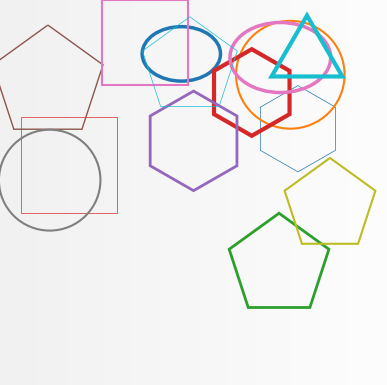[{"shape": "hexagon", "thickness": 0.5, "radius": 0.56, "center": [0.769, 0.666]}, {"shape": "oval", "thickness": 2.5, "radius": 0.51, "center": [0.468, 0.86]}, {"shape": "circle", "thickness": 1.5, "radius": 0.7, "center": [0.749, 0.806]}, {"shape": "pentagon", "thickness": 2, "radius": 0.68, "center": [0.72, 0.311]}, {"shape": "square", "thickness": 0.5, "radius": 0.62, "center": [0.177, 0.571]}, {"shape": "hexagon", "thickness": 3, "radius": 0.56, "center": [0.65, 0.76]}, {"shape": "hexagon", "thickness": 2, "radius": 0.65, "center": [0.5, 0.634]}, {"shape": "pentagon", "thickness": 1, "radius": 0.75, "center": [0.124, 0.785]}, {"shape": "square", "thickness": 1.5, "radius": 0.55, "center": [0.375, 0.889]}, {"shape": "oval", "thickness": 2.5, "radius": 0.65, "center": [0.723, 0.851]}, {"shape": "circle", "thickness": 1.5, "radius": 0.65, "center": [0.128, 0.532]}, {"shape": "pentagon", "thickness": 1.5, "radius": 0.62, "center": [0.852, 0.466]}, {"shape": "pentagon", "thickness": 0.5, "radius": 0.64, "center": [0.49, 0.828]}, {"shape": "triangle", "thickness": 3, "radius": 0.53, "center": [0.792, 0.854]}]